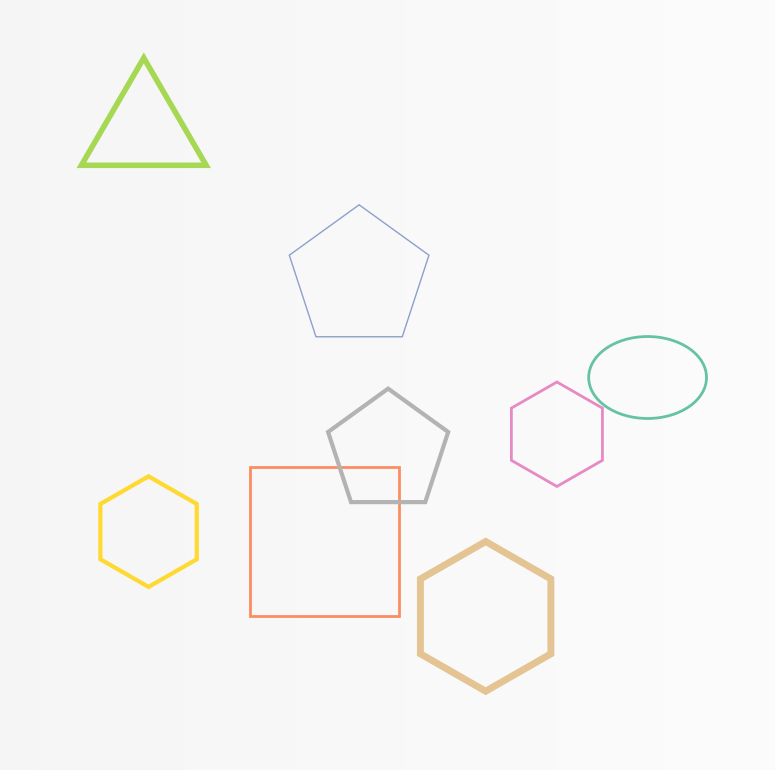[{"shape": "oval", "thickness": 1, "radius": 0.38, "center": [0.836, 0.51]}, {"shape": "square", "thickness": 1, "radius": 0.48, "center": [0.419, 0.297]}, {"shape": "pentagon", "thickness": 0.5, "radius": 0.47, "center": [0.463, 0.639]}, {"shape": "hexagon", "thickness": 1, "radius": 0.34, "center": [0.719, 0.436]}, {"shape": "triangle", "thickness": 2, "radius": 0.46, "center": [0.186, 0.832]}, {"shape": "hexagon", "thickness": 1.5, "radius": 0.36, "center": [0.192, 0.31]}, {"shape": "hexagon", "thickness": 2.5, "radius": 0.49, "center": [0.627, 0.2]}, {"shape": "pentagon", "thickness": 1.5, "radius": 0.41, "center": [0.501, 0.414]}]